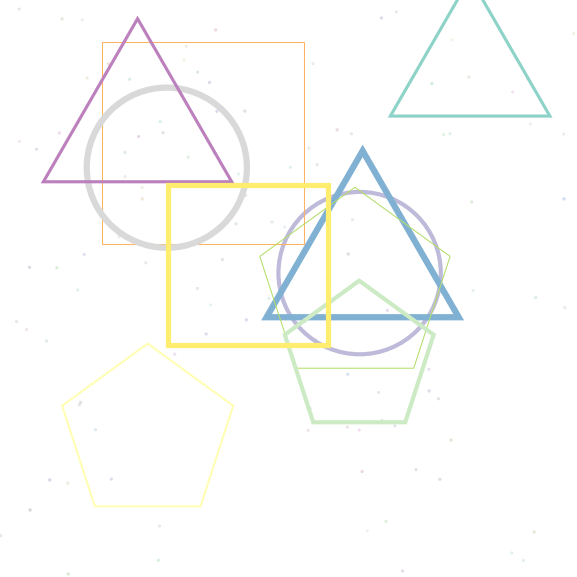[{"shape": "triangle", "thickness": 1.5, "radius": 0.8, "center": [0.814, 0.878]}, {"shape": "pentagon", "thickness": 1, "radius": 0.78, "center": [0.256, 0.248]}, {"shape": "circle", "thickness": 2, "radius": 0.7, "center": [0.623, 0.526]}, {"shape": "triangle", "thickness": 3, "radius": 0.96, "center": [0.628, 0.546]}, {"shape": "square", "thickness": 0.5, "radius": 0.88, "center": [0.351, 0.751]}, {"shape": "pentagon", "thickness": 0.5, "radius": 0.87, "center": [0.615, 0.502]}, {"shape": "circle", "thickness": 3, "radius": 0.69, "center": [0.289, 0.709]}, {"shape": "triangle", "thickness": 1.5, "radius": 0.94, "center": [0.238, 0.779]}, {"shape": "pentagon", "thickness": 2, "radius": 0.68, "center": [0.622, 0.378]}, {"shape": "square", "thickness": 2.5, "radius": 0.69, "center": [0.43, 0.541]}]